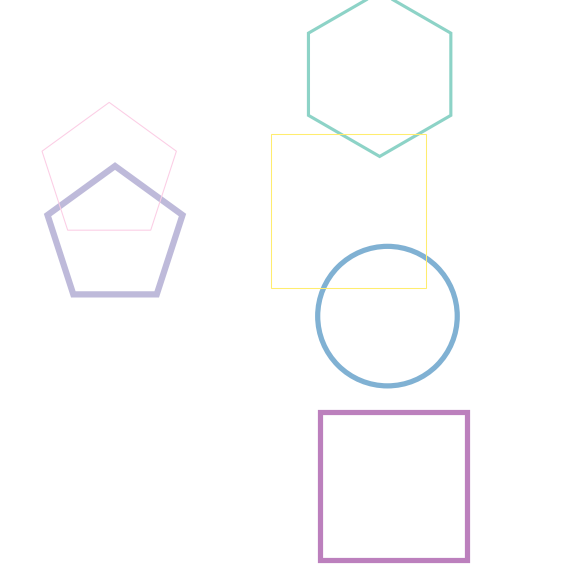[{"shape": "hexagon", "thickness": 1.5, "radius": 0.71, "center": [0.657, 0.871]}, {"shape": "pentagon", "thickness": 3, "radius": 0.61, "center": [0.199, 0.589]}, {"shape": "circle", "thickness": 2.5, "radius": 0.6, "center": [0.671, 0.452]}, {"shape": "pentagon", "thickness": 0.5, "radius": 0.61, "center": [0.189, 0.7]}, {"shape": "square", "thickness": 2.5, "radius": 0.64, "center": [0.681, 0.158]}, {"shape": "square", "thickness": 0.5, "radius": 0.67, "center": [0.603, 0.634]}]